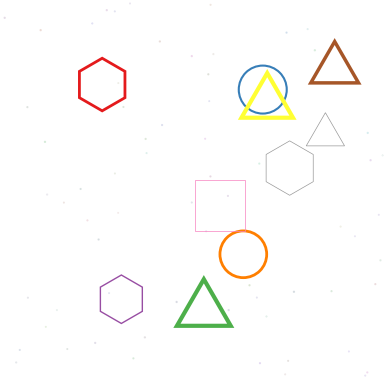[{"shape": "hexagon", "thickness": 2, "radius": 0.34, "center": [0.265, 0.78]}, {"shape": "circle", "thickness": 1.5, "radius": 0.31, "center": [0.682, 0.767]}, {"shape": "triangle", "thickness": 3, "radius": 0.4, "center": [0.529, 0.194]}, {"shape": "hexagon", "thickness": 1, "radius": 0.31, "center": [0.315, 0.223]}, {"shape": "circle", "thickness": 2, "radius": 0.3, "center": [0.632, 0.34]}, {"shape": "triangle", "thickness": 3, "radius": 0.39, "center": [0.694, 0.733]}, {"shape": "triangle", "thickness": 2.5, "radius": 0.36, "center": [0.869, 0.821]}, {"shape": "square", "thickness": 0.5, "radius": 0.33, "center": [0.571, 0.467]}, {"shape": "triangle", "thickness": 0.5, "radius": 0.29, "center": [0.845, 0.65]}, {"shape": "hexagon", "thickness": 0.5, "radius": 0.35, "center": [0.752, 0.563]}]